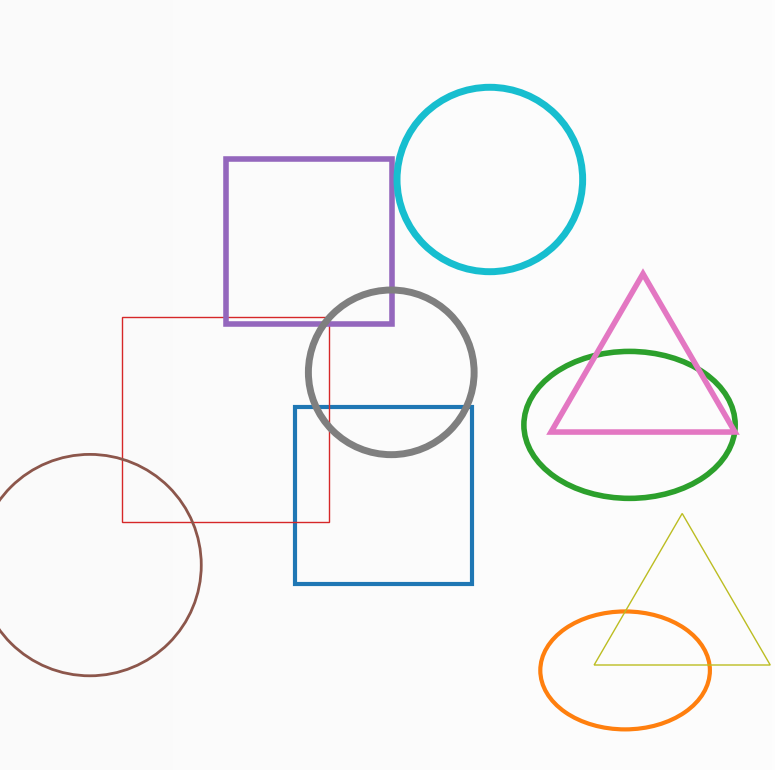[{"shape": "square", "thickness": 1.5, "radius": 0.57, "center": [0.495, 0.357]}, {"shape": "oval", "thickness": 1.5, "radius": 0.55, "center": [0.807, 0.129]}, {"shape": "oval", "thickness": 2, "radius": 0.68, "center": [0.812, 0.448]}, {"shape": "square", "thickness": 0.5, "radius": 0.67, "center": [0.292, 0.455]}, {"shape": "square", "thickness": 2, "radius": 0.53, "center": [0.399, 0.686]}, {"shape": "circle", "thickness": 1, "radius": 0.72, "center": [0.116, 0.266]}, {"shape": "triangle", "thickness": 2, "radius": 0.69, "center": [0.83, 0.507]}, {"shape": "circle", "thickness": 2.5, "radius": 0.53, "center": [0.505, 0.516]}, {"shape": "triangle", "thickness": 0.5, "radius": 0.66, "center": [0.88, 0.202]}, {"shape": "circle", "thickness": 2.5, "radius": 0.6, "center": [0.632, 0.767]}]